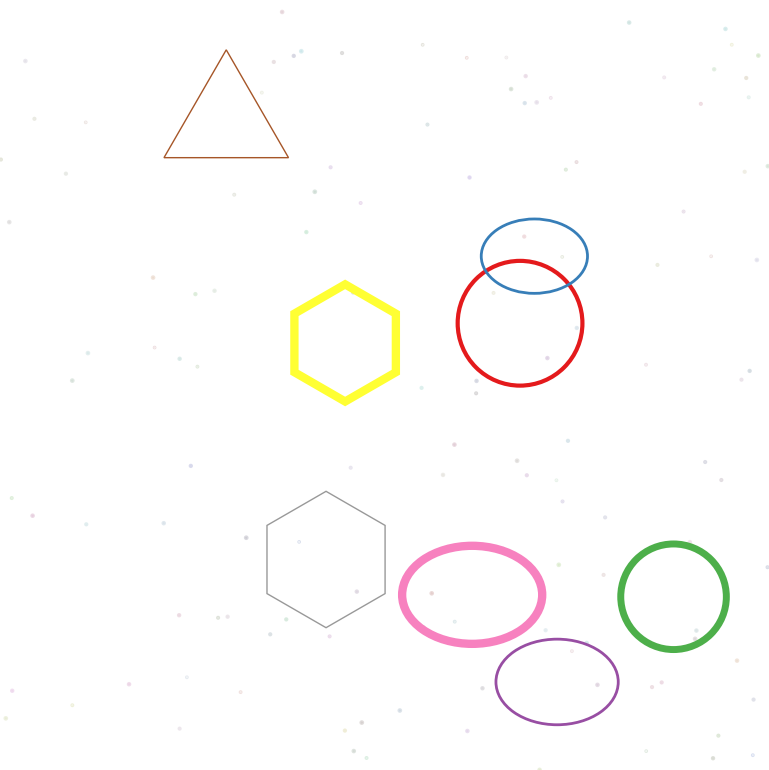[{"shape": "circle", "thickness": 1.5, "radius": 0.41, "center": [0.675, 0.58]}, {"shape": "oval", "thickness": 1, "radius": 0.35, "center": [0.694, 0.667]}, {"shape": "circle", "thickness": 2.5, "radius": 0.34, "center": [0.875, 0.225]}, {"shape": "oval", "thickness": 1, "radius": 0.4, "center": [0.723, 0.114]}, {"shape": "hexagon", "thickness": 3, "radius": 0.38, "center": [0.448, 0.555]}, {"shape": "triangle", "thickness": 0.5, "radius": 0.47, "center": [0.294, 0.842]}, {"shape": "oval", "thickness": 3, "radius": 0.45, "center": [0.613, 0.228]}, {"shape": "hexagon", "thickness": 0.5, "radius": 0.44, "center": [0.423, 0.273]}]